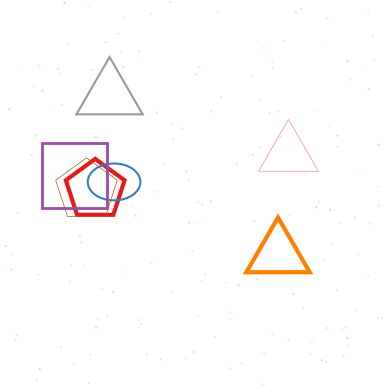[{"shape": "pentagon", "thickness": 3, "radius": 0.4, "center": [0.247, 0.507]}, {"shape": "oval", "thickness": 1.5, "radius": 0.34, "center": [0.296, 0.527]}, {"shape": "square", "thickness": 2, "radius": 0.42, "center": [0.193, 0.544]}, {"shape": "triangle", "thickness": 3, "radius": 0.47, "center": [0.722, 0.34]}, {"shape": "pentagon", "thickness": 0.5, "radius": 0.42, "center": [0.225, 0.506]}, {"shape": "triangle", "thickness": 0.5, "radius": 0.45, "center": [0.749, 0.6]}, {"shape": "triangle", "thickness": 1.5, "radius": 0.5, "center": [0.285, 0.753]}]